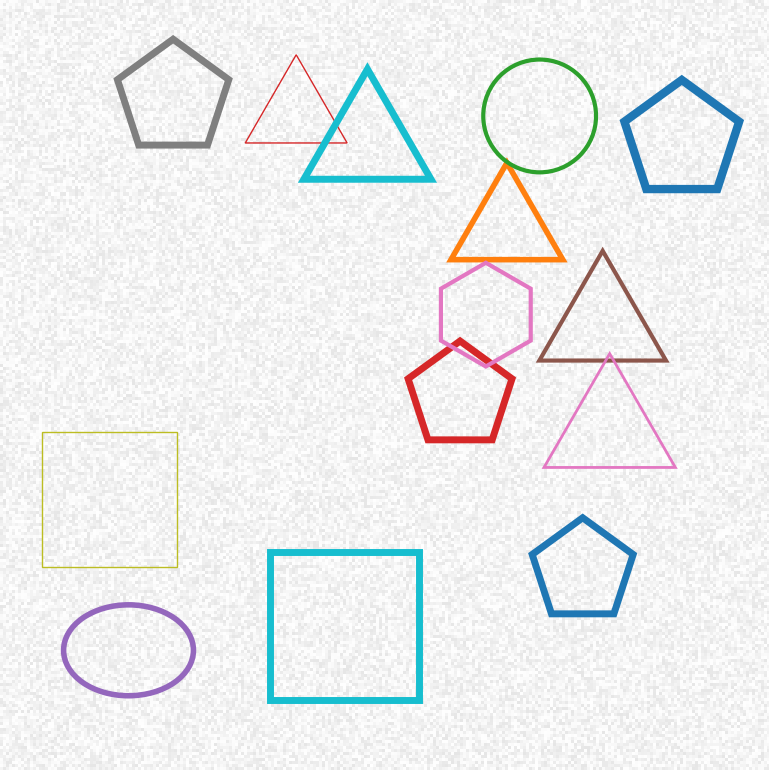[{"shape": "pentagon", "thickness": 2.5, "radius": 0.34, "center": [0.757, 0.259]}, {"shape": "pentagon", "thickness": 3, "radius": 0.39, "center": [0.885, 0.818]}, {"shape": "triangle", "thickness": 2, "radius": 0.42, "center": [0.658, 0.705]}, {"shape": "circle", "thickness": 1.5, "radius": 0.37, "center": [0.701, 0.849]}, {"shape": "pentagon", "thickness": 2.5, "radius": 0.35, "center": [0.597, 0.486]}, {"shape": "triangle", "thickness": 0.5, "radius": 0.38, "center": [0.385, 0.853]}, {"shape": "oval", "thickness": 2, "radius": 0.42, "center": [0.167, 0.155]}, {"shape": "triangle", "thickness": 1.5, "radius": 0.47, "center": [0.783, 0.579]}, {"shape": "hexagon", "thickness": 1.5, "radius": 0.34, "center": [0.631, 0.591]}, {"shape": "triangle", "thickness": 1, "radius": 0.49, "center": [0.792, 0.442]}, {"shape": "pentagon", "thickness": 2.5, "radius": 0.38, "center": [0.225, 0.873]}, {"shape": "square", "thickness": 0.5, "radius": 0.44, "center": [0.142, 0.352]}, {"shape": "triangle", "thickness": 2.5, "radius": 0.48, "center": [0.477, 0.815]}, {"shape": "square", "thickness": 2.5, "radius": 0.48, "center": [0.448, 0.187]}]